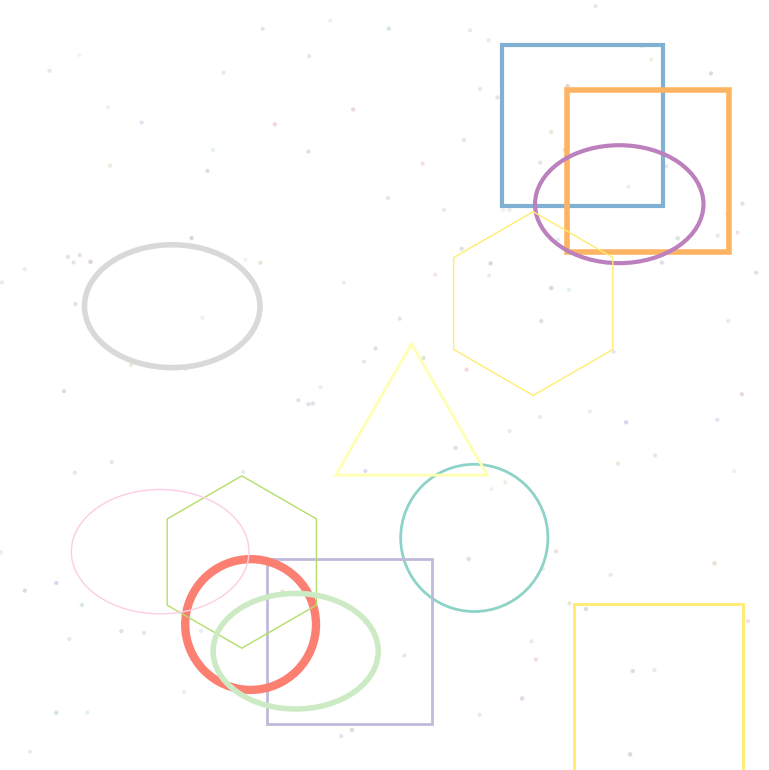[{"shape": "circle", "thickness": 1, "radius": 0.48, "center": [0.616, 0.301]}, {"shape": "triangle", "thickness": 1, "radius": 0.57, "center": [0.534, 0.44]}, {"shape": "square", "thickness": 1, "radius": 0.54, "center": [0.454, 0.167]}, {"shape": "circle", "thickness": 3, "radius": 0.42, "center": [0.325, 0.189]}, {"shape": "square", "thickness": 1.5, "radius": 0.52, "center": [0.756, 0.837]}, {"shape": "square", "thickness": 2, "radius": 0.53, "center": [0.841, 0.778]}, {"shape": "hexagon", "thickness": 0.5, "radius": 0.56, "center": [0.314, 0.27]}, {"shape": "oval", "thickness": 0.5, "radius": 0.58, "center": [0.208, 0.284]}, {"shape": "oval", "thickness": 2, "radius": 0.57, "center": [0.224, 0.602]}, {"shape": "oval", "thickness": 1.5, "radius": 0.55, "center": [0.804, 0.735]}, {"shape": "oval", "thickness": 2, "radius": 0.54, "center": [0.384, 0.154]}, {"shape": "hexagon", "thickness": 0.5, "radius": 0.6, "center": [0.693, 0.606]}, {"shape": "square", "thickness": 1, "radius": 0.55, "center": [0.855, 0.107]}]